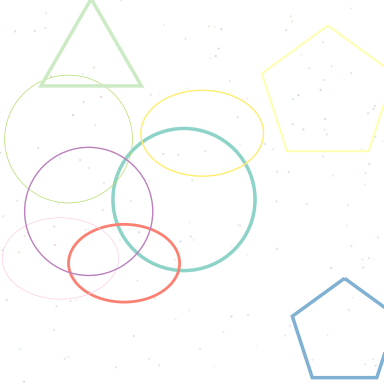[{"shape": "circle", "thickness": 2.5, "radius": 0.92, "center": [0.478, 0.482]}, {"shape": "pentagon", "thickness": 1.5, "radius": 0.9, "center": [0.852, 0.753]}, {"shape": "oval", "thickness": 2, "radius": 0.72, "center": [0.322, 0.316]}, {"shape": "pentagon", "thickness": 2.5, "radius": 0.71, "center": [0.895, 0.134]}, {"shape": "circle", "thickness": 0.5, "radius": 0.83, "center": [0.178, 0.639]}, {"shape": "oval", "thickness": 0.5, "radius": 0.76, "center": [0.157, 0.329]}, {"shape": "circle", "thickness": 1, "radius": 0.83, "center": [0.23, 0.451]}, {"shape": "triangle", "thickness": 2.5, "radius": 0.75, "center": [0.237, 0.852]}, {"shape": "oval", "thickness": 1, "radius": 0.8, "center": [0.525, 0.654]}]